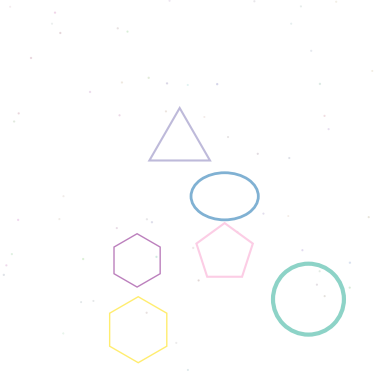[{"shape": "circle", "thickness": 3, "radius": 0.46, "center": [0.801, 0.223]}, {"shape": "triangle", "thickness": 1.5, "radius": 0.45, "center": [0.467, 0.629]}, {"shape": "oval", "thickness": 2, "radius": 0.44, "center": [0.584, 0.49]}, {"shape": "pentagon", "thickness": 1.5, "radius": 0.39, "center": [0.583, 0.343]}, {"shape": "hexagon", "thickness": 1, "radius": 0.35, "center": [0.356, 0.324]}, {"shape": "hexagon", "thickness": 1, "radius": 0.43, "center": [0.359, 0.144]}]